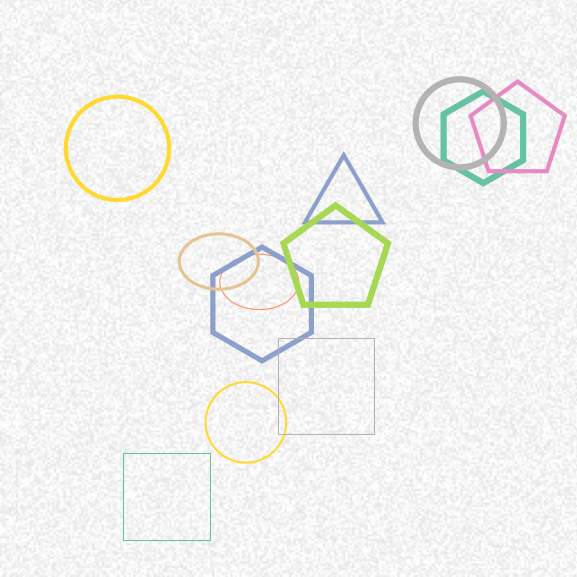[{"shape": "hexagon", "thickness": 3, "radius": 0.4, "center": [0.837, 0.762]}, {"shape": "square", "thickness": 0.5, "radius": 0.37, "center": [0.288, 0.139]}, {"shape": "oval", "thickness": 0.5, "radius": 0.34, "center": [0.449, 0.511]}, {"shape": "triangle", "thickness": 2, "radius": 0.39, "center": [0.595, 0.653]}, {"shape": "hexagon", "thickness": 2.5, "radius": 0.49, "center": [0.454, 0.473]}, {"shape": "pentagon", "thickness": 2, "radius": 0.43, "center": [0.896, 0.772]}, {"shape": "pentagon", "thickness": 3, "radius": 0.48, "center": [0.581, 0.548]}, {"shape": "circle", "thickness": 2, "radius": 0.45, "center": [0.204, 0.742]}, {"shape": "circle", "thickness": 1, "radius": 0.35, "center": [0.426, 0.268]}, {"shape": "oval", "thickness": 1.5, "radius": 0.34, "center": [0.379, 0.546]}, {"shape": "circle", "thickness": 3, "radius": 0.38, "center": [0.796, 0.785]}, {"shape": "square", "thickness": 0.5, "radius": 0.41, "center": [0.565, 0.331]}]